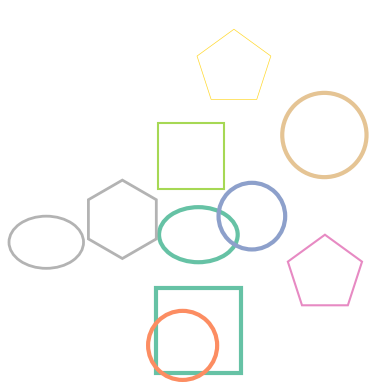[{"shape": "oval", "thickness": 3, "radius": 0.51, "center": [0.515, 0.39]}, {"shape": "square", "thickness": 3, "radius": 0.55, "center": [0.515, 0.142]}, {"shape": "circle", "thickness": 3, "radius": 0.45, "center": [0.474, 0.103]}, {"shape": "circle", "thickness": 3, "radius": 0.43, "center": [0.654, 0.439]}, {"shape": "pentagon", "thickness": 1.5, "radius": 0.51, "center": [0.844, 0.289]}, {"shape": "square", "thickness": 1.5, "radius": 0.43, "center": [0.495, 0.596]}, {"shape": "pentagon", "thickness": 0.5, "radius": 0.5, "center": [0.608, 0.823]}, {"shape": "circle", "thickness": 3, "radius": 0.55, "center": [0.843, 0.649]}, {"shape": "hexagon", "thickness": 2, "radius": 0.51, "center": [0.318, 0.43]}, {"shape": "oval", "thickness": 2, "radius": 0.48, "center": [0.12, 0.371]}]